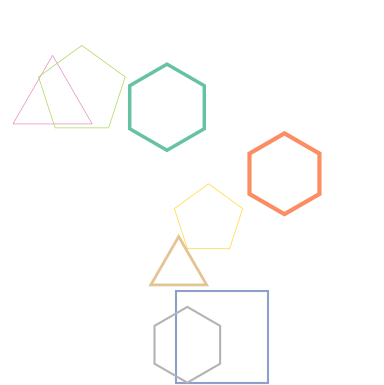[{"shape": "hexagon", "thickness": 2.5, "radius": 0.56, "center": [0.434, 0.721]}, {"shape": "hexagon", "thickness": 3, "radius": 0.52, "center": [0.739, 0.549]}, {"shape": "square", "thickness": 1.5, "radius": 0.6, "center": [0.577, 0.126]}, {"shape": "triangle", "thickness": 0.5, "radius": 0.59, "center": [0.137, 0.738]}, {"shape": "pentagon", "thickness": 0.5, "radius": 0.59, "center": [0.213, 0.764]}, {"shape": "pentagon", "thickness": 0.5, "radius": 0.47, "center": [0.542, 0.429]}, {"shape": "triangle", "thickness": 2, "radius": 0.42, "center": [0.464, 0.302]}, {"shape": "hexagon", "thickness": 1.5, "radius": 0.49, "center": [0.487, 0.104]}]